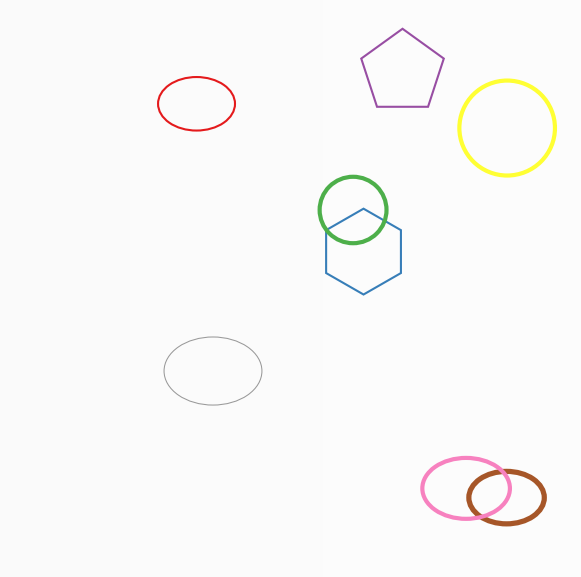[{"shape": "oval", "thickness": 1, "radius": 0.33, "center": [0.338, 0.819]}, {"shape": "hexagon", "thickness": 1, "radius": 0.37, "center": [0.625, 0.563]}, {"shape": "circle", "thickness": 2, "radius": 0.29, "center": [0.607, 0.636]}, {"shape": "pentagon", "thickness": 1, "radius": 0.37, "center": [0.693, 0.875]}, {"shape": "circle", "thickness": 2, "radius": 0.41, "center": [0.873, 0.777]}, {"shape": "oval", "thickness": 2.5, "radius": 0.32, "center": [0.872, 0.137]}, {"shape": "oval", "thickness": 2, "radius": 0.38, "center": [0.802, 0.153]}, {"shape": "oval", "thickness": 0.5, "radius": 0.42, "center": [0.366, 0.357]}]